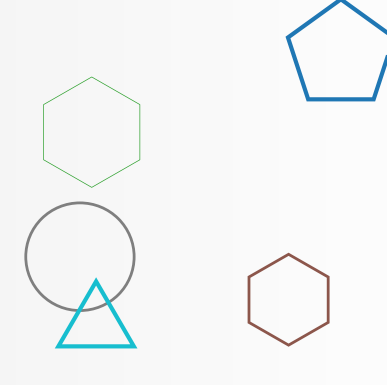[{"shape": "pentagon", "thickness": 3, "radius": 0.72, "center": [0.88, 0.858]}, {"shape": "hexagon", "thickness": 0.5, "radius": 0.72, "center": [0.237, 0.657]}, {"shape": "hexagon", "thickness": 2, "radius": 0.59, "center": [0.745, 0.222]}, {"shape": "circle", "thickness": 2, "radius": 0.7, "center": [0.206, 0.333]}, {"shape": "triangle", "thickness": 3, "radius": 0.56, "center": [0.248, 0.157]}]